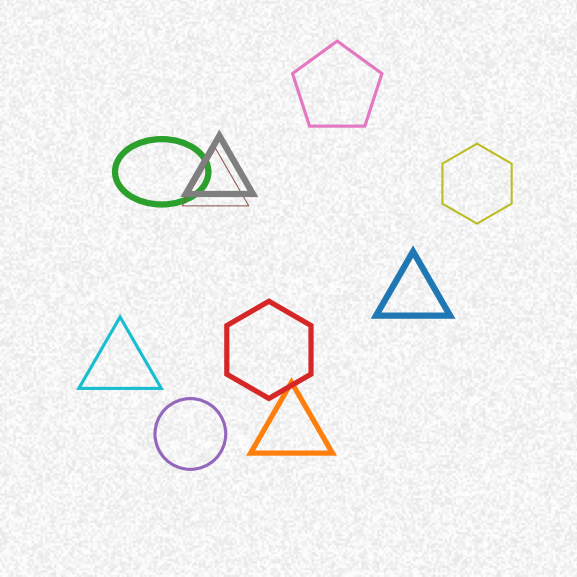[{"shape": "triangle", "thickness": 3, "radius": 0.37, "center": [0.715, 0.49]}, {"shape": "triangle", "thickness": 2.5, "radius": 0.41, "center": [0.505, 0.255]}, {"shape": "oval", "thickness": 3, "radius": 0.4, "center": [0.28, 0.702]}, {"shape": "hexagon", "thickness": 2.5, "radius": 0.42, "center": [0.466, 0.393]}, {"shape": "circle", "thickness": 1.5, "radius": 0.31, "center": [0.33, 0.248]}, {"shape": "triangle", "thickness": 0.5, "radius": 0.33, "center": [0.373, 0.676]}, {"shape": "pentagon", "thickness": 1.5, "radius": 0.41, "center": [0.584, 0.847]}, {"shape": "triangle", "thickness": 3, "radius": 0.34, "center": [0.38, 0.697]}, {"shape": "hexagon", "thickness": 1, "radius": 0.35, "center": [0.826, 0.681]}, {"shape": "triangle", "thickness": 1.5, "radius": 0.41, "center": [0.208, 0.368]}]